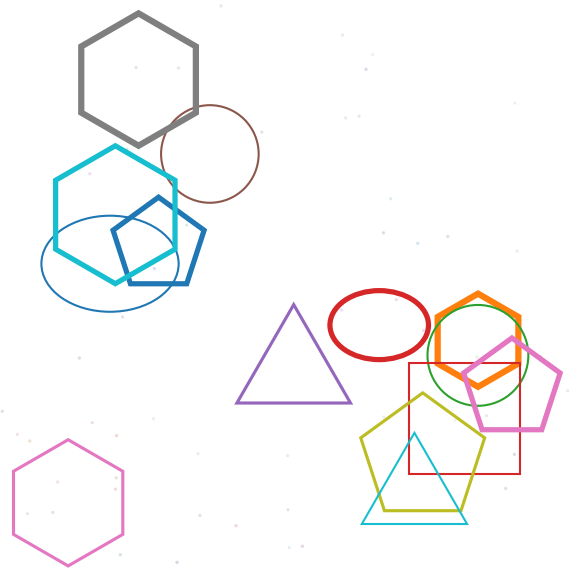[{"shape": "pentagon", "thickness": 2.5, "radius": 0.41, "center": [0.275, 0.575]}, {"shape": "oval", "thickness": 1, "radius": 0.59, "center": [0.191, 0.542]}, {"shape": "hexagon", "thickness": 3, "radius": 0.4, "center": [0.828, 0.41]}, {"shape": "circle", "thickness": 1, "radius": 0.44, "center": [0.828, 0.384]}, {"shape": "oval", "thickness": 2.5, "radius": 0.43, "center": [0.657, 0.436]}, {"shape": "square", "thickness": 1, "radius": 0.48, "center": [0.804, 0.275]}, {"shape": "triangle", "thickness": 1.5, "radius": 0.57, "center": [0.509, 0.358]}, {"shape": "circle", "thickness": 1, "radius": 0.42, "center": [0.363, 0.733]}, {"shape": "pentagon", "thickness": 2.5, "radius": 0.44, "center": [0.886, 0.326]}, {"shape": "hexagon", "thickness": 1.5, "radius": 0.55, "center": [0.118, 0.128]}, {"shape": "hexagon", "thickness": 3, "radius": 0.57, "center": [0.24, 0.861]}, {"shape": "pentagon", "thickness": 1.5, "radius": 0.56, "center": [0.732, 0.206]}, {"shape": "triangle", "thickness": 1, "radius": 0.53, "center": [0.718, 0.144]}, {"shape": "hexagon", "thickness": 2.5, "radius": 0.6, "center": [0.2, 0.627]}]